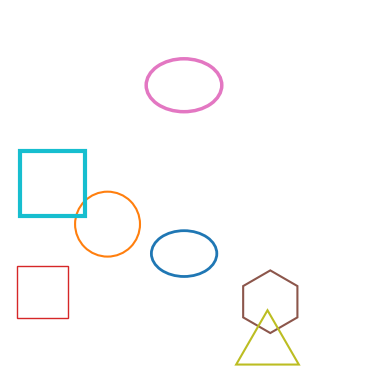[{"shape": "oval", "thickness": 2, "radius": 0.42, "center": [0.478, 0.341]}, {"shape": "circle", "thickness": 1.5, "radius": 0.42, "center": [0.279, 0.418]}, {"shape": "square", "thickness": 1, "radius": 0.33, "center": [0.11, 0.242]}, {"shape": "hexagon", "thickness": 1.5, "radius": 0.41, "center": [0.702, 0.216]}, {"shape": "oval", "thickness": 2.5, "radius": 0.49, "center": [0.478, 0.779]}, {"shape": "triangle", "thickness": 1.5, "radius": 0.47, "center": [0.695, 0.1]}, {"shape": "square", "thickness": 3, "radius": 0.42, "center": [0.137, 0.523]}]